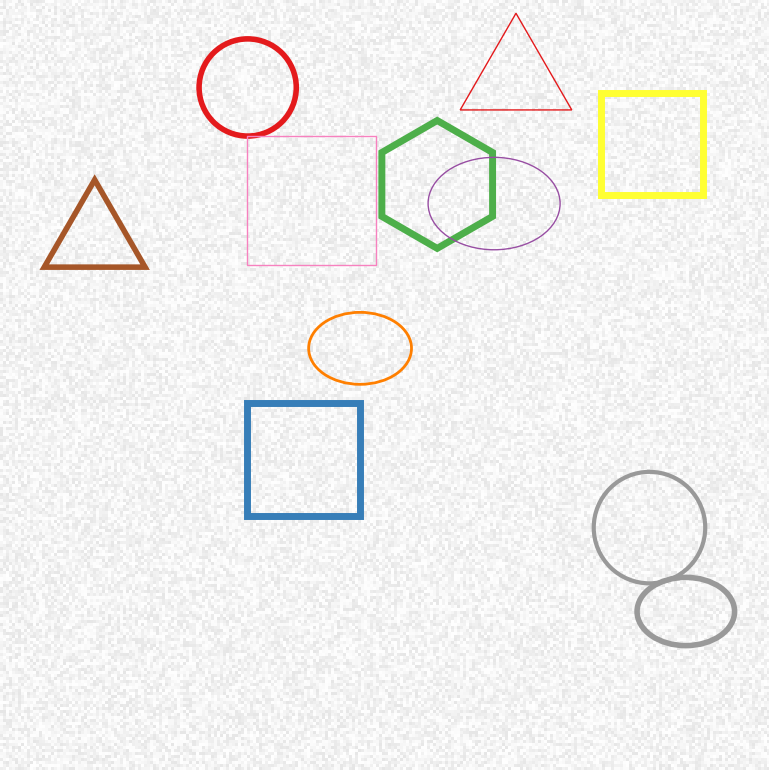[{"shape": "triangle", "thickness": 0.5, "radius": 0.42, "center": [0.67, 0.899]}, {"shape": "circle", "thickness": 2, "radius": 0.32, "center": [0.322, 0.886]}, {"shape": "square", "thickness": 2.5, "radius": 0.37, "center": [0.394, 0.403]}, {"shape": "hexagon", "thickness": 2.5, "radius": 0.42, "center": [0.568, 0.76]}, {"shape": "oval", "thickness": 0.5, "radius": 0.43, "center": [0.642, 0.736]}, {"shape": "oval", "thickness": 1, "radius": 0.33, "center": [0.468, 0.548]}, {"shape": "square", "thickness": 2.5, "radius": 0.33, "center": [0.847, 0.813]}, {"shape": "triangle", "thickness": 2, "radius": 0.38, "center": [0.123, 0.691]}, {"shape": "square", "thickness": 0.5, "radius": 0.42, "center": [0.405, 0.74]}, {"shape": "circle", "thickness": 1.5, "radius": 0.36, "center": [0.843, 0.315]}, {"shape": "oval", "thickness": 2, "radius": 0.32, "center": [0.891, 0.206]}]